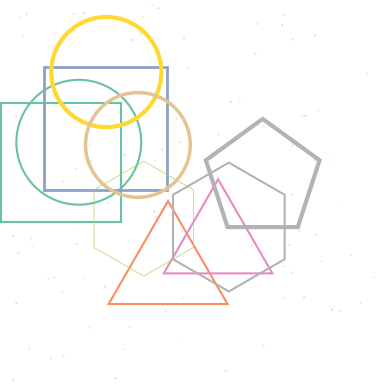[{"shape": "circle", "thickness": 1.5, "radius": 0.81, "center": [0.205, 0.631]}, {"shape": "square", "thickness": 1.5, "radius": 0.78, "center": [0.158, 0.578]}, {"shape": "triangle", "thickness": 1.5, "radius": 0.89, "center": [0.437, 0.3]}, {"shape": "square", "thickness": 2, "radius": 0.8, "center": [0.274, 0.665]}, {"shape": "triangle", "thickness": 1.5, "radius": 0.81, "center": [0.567, 0.371]}, {"shape": "hexagon", "thickness": 0.5, "radius": 0.75, "center": [0.373, 0.432]}, {"shape": "circle", "thickness": 3, "radius": 0.72, "center": [0.276, 0.813]}, {"shape": "circle", "thickness": 2.5, "radius": 0.68, "center": [0.358, 0.624]}, {"shape": "pentagon", "thickness": 3, "radius": 0.78, "center": [0.682, 0.536]}, {"shape": "hexagon", "thickness": 1.5, "radius": 0.84, "center": [0.594, 0.41]}]